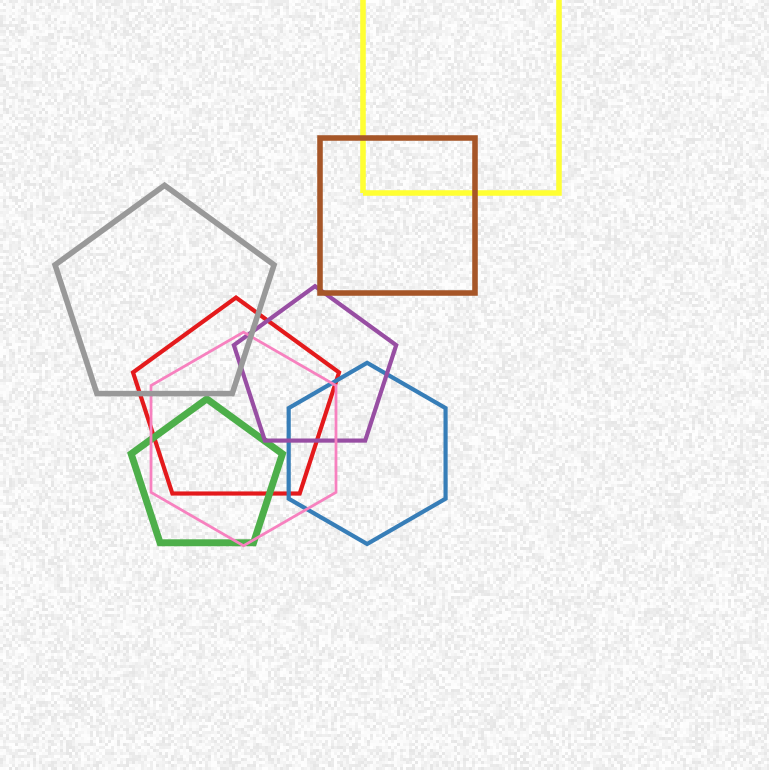[{"shape": "pentagon", "thickness": 1.5, "radius": 0.7, "center": [0.307, 0.473]}, {"shape": "hexagon", "thickness": 1.5, "radius": 0.59, "center": [0.477, 0.411]}, {"shape": "pentagon", "thickness": 2.5, "radius": 0.52, "center": [0.269, 0.379]}, {"shape": "pentagon", "thickness": 1.5, "radius": 0.55, "center": [0.409, 0.517]}, {"shape": "square", "thickness": 2, "radius": 0.64, "center": [0.599, 0.877]}, {"shape": "square", "thickness": 2, "radius": 0.5, "center": [0.516, 0.72]}, {"shape": "hexagon", "thickness": 1, "radius": 0.69, "center": [0.316, 0.43]}, {"shape": "pentagon", "thickness": 2, "radius": 0.75, "center": [0.214, 0.61]}]